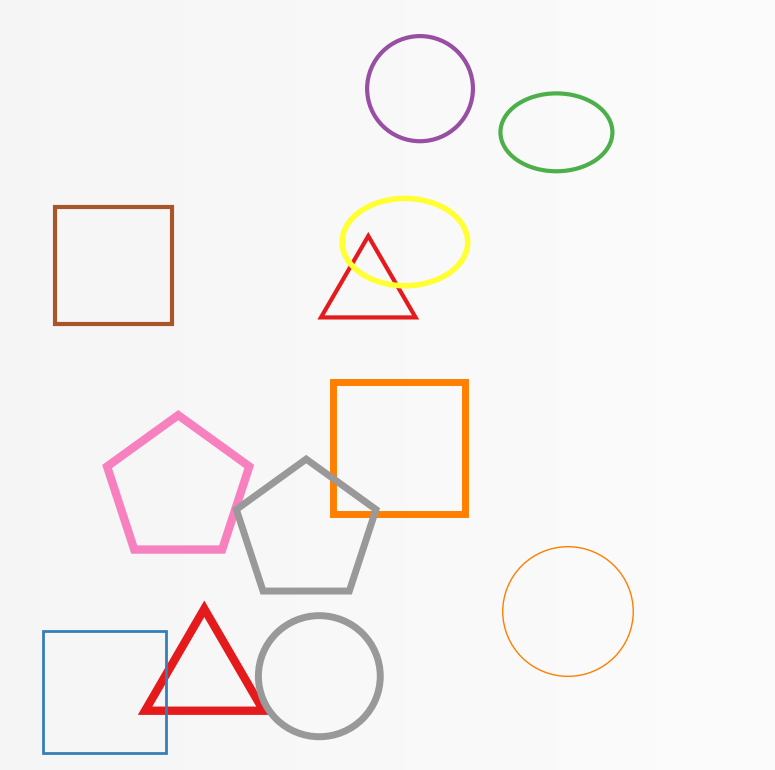[{"shape": "triangle", "thickness": 3, "radius": 0.44, "center": [0.264, 0.121]}, {"shape": "triangle", "thickness": 1.5, "radius": 0.35, "center": [0.475, 0.623]}, {"shape": "square", "thickness": 1, "radius": 0.4, "center": [0.135, 0.101]}, {"shape": "oval", "thickness": 1.5, "radius": 0.36, "center": [0.718, 0.828]}, {"shape": "circle", "thickness": 1.5, "radius": 0.34, "center": [0.542, 0.885]}, {"shape": "circle", "thickness": 0.5, "radius": 0.42, "center": [0.733, 0.206]}, {"shape": "square", "thickness": 2.5, "radius": 0.43, "center": [0.515, 0.418]}, {"shape": "oval", "thickness": 2, "radius": 0.4, "center": [0.523, 0.686]}, {"shape": "square", "thickness": 1.5, "radius": 0.38, "center": [0.147, 0.655]}, {"shape": "pentagon", "thickness": 3, "radius": 0.48, "center": [0.23, 0.364]}, {"shape": "pentagon", "thickness": 2.5, "radius": 0.47, "center": [0.395, 0.309]}, {"shape": "circle", "thickness": 2.5, "radius": 0.39, "center": [0.412, 0.122]}]